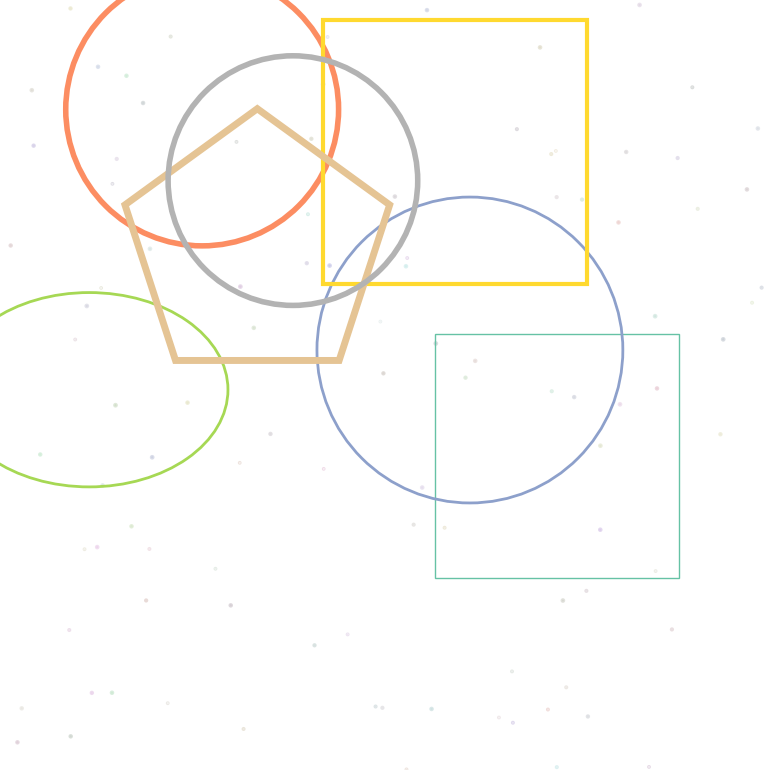[{"shape": "square", "thickness": 0.5, "radius": 0.79, "center": [0.723, 0.407]}, {"shape": "circle", "thickness": 2, "radius": 0.89, "center": [0.263, 0.858]}, {"shape": "circle", "thickness": 1, "radius": 0.99, "center": [0.61, 0.545]}, {"shape": "oval", "thickness": 1, "radius": 0.9, "center": [0.116, 0.494]}, {"shape": "square", "thickness": 1.5, "radius": 0.86, "center": [0.591, 0.802]}, {"shape": "pentagon", "thickness": 2.5, "radius": 0.9, "center": [0.334, 0.678]}, {"shape": "circle", "thickness": 2, "radius": 0.81, "center": [0.38, 0.765]}]